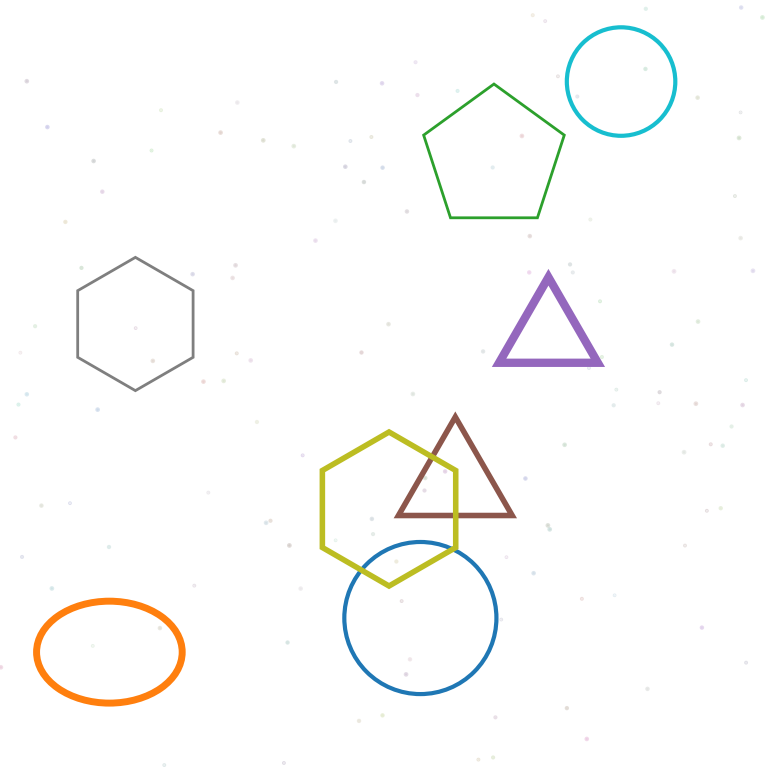[{"shape": "circle", "thickness": 1.5, "radius": 0.49, "center": [0.546, 0.197]}, {"shape": "oval", "thickness": 2.5, "radius": 0.47, "center": [0.142, 0.153]}, {"shape": "pentagon", "thickness": 1, "radius": 0.48, "center": [0.642, 0.795]}, {"shape": "triangle", "thickness": 3, "radius": 0.37, "center": [0.712, 0.566]}, {"shape": "triangle", "thickness": 2, "radius": 0.43, "center": [0.591, 0.373]}, {"shape": "hexagon", "thickness": 1, "radius": 0.43, "center": [0.176, 0.579]}, {"shape": "hexagon", "thickness": 2, "radius": 0.5, "center": [0.505, 0.339]}, {"shape": "circle", "thickness": 1.5, "radius": 0.35, "center": [0.807, 0.894]}]